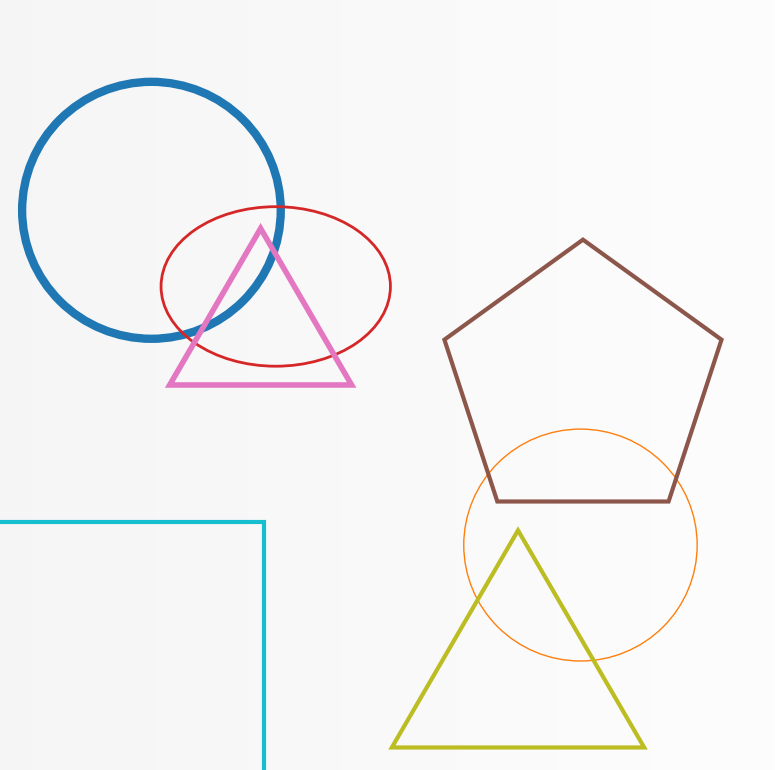[{"shape": "circle", "thickness": 3, "radius": 0.83, "center": [0.195, 0.727]}, {"shape": "circle", "thickness": 0.5, "radius": 0.75, "center": [0.749, 0.292]}, {"shape": "oval", "thickness": 1, "radius": 0.74, "center": [0.356, 0.628]}, {"shape": "pentagon", "thickness": 1.5, "radius": 0.94, "center": [0.752, 0.501]}, {"shape": "triangle", "thickness": 2, "radius": 0.68, "center": [0.336, 0.568]}, {"shape": "triangle", "thickness": 1.5, "radius": 0.94, "center": [0.668, 0.123]}, {"shape": "square", "thickness": 1.5, "radius": 0.93, "center": [0.154, 0.136]}]